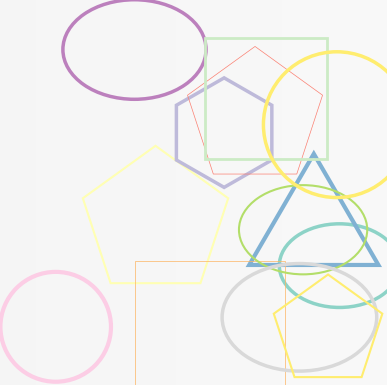[{"shape": "oval", "thickness": 2.5, "radius": 0.78, "center": [0.876, 0.31]}, {"shape": "pentagon", "thickness": 1.5, "radius": 0.99, "center": [0.401, 0.424]}, {"shape": "hexagon", "thickness": 2.5, "radius": 0.71, "center": [0.578, 0.656]}, {"shape": "pentagon", "thickness": 0.5, "radius": 0.92, "center": [0.658, 0.696]}, {"shape": "triangle", "thickness": 3, "radius": 0.96, "center": [0.81, 0.408]}, {"shape": "square", "thickness": 0.5, "radius": 0.97, "center": [0.542, 0.128]}, {"shape": "oval", "thickness": 1.5, "radius": 0.83, "center": [0.782, 0.403]}, {"shape": "circle", "thickness": 3, "radius": 0.71, "center": [0.144, 0.151]}, {"shape": "oval", "thickness": 2.5, "radius": 1.0, "center": [0.773, 0.176]}, {"shape": "oval", "thickness": 2.5, "radius": 0.92, "center": [0.347, 0.871]}, {"shape": "square", "thickness": 2, "radius": 0.79, "center": [0.686, 0.744]}, {"shape": "circle", "thickness": 2.5, "radius": 0.95, "center": [0.869, 0.676]}, {"shape": "pentagon", "thickness": 1.5, "radius": 0.74, "center": [0.847, 0.14]}]